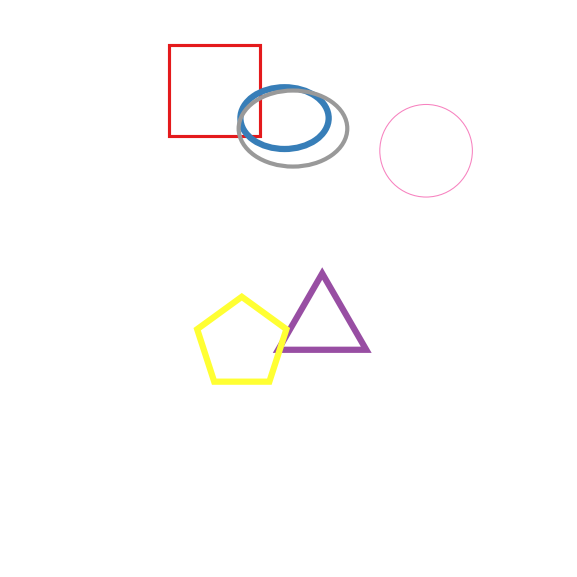[{"shape": "square", "thickness": 1.5, "radius": 0.39, "center": [0.371, 0.843]}, {"shape": "oval", "thickness": 3, "radius": 0.38, "center": [0.493, 0.795]}, {"shape": "triangle", "thickness": 3, "radius": 0.44, "center": [0.558, 0.437]}, {"shape": "pentagon", "thickness": 3, "radius": 0.41, "center": [0.419, 0.404]}, {"shape": "circle", "thickness": 0.5, "radius": 0.4, "center": [0.738, 0.738]}, {"shape": "oval", "thickness": 2, "radius": 0.47, "center": [0.507, 0.777]}]